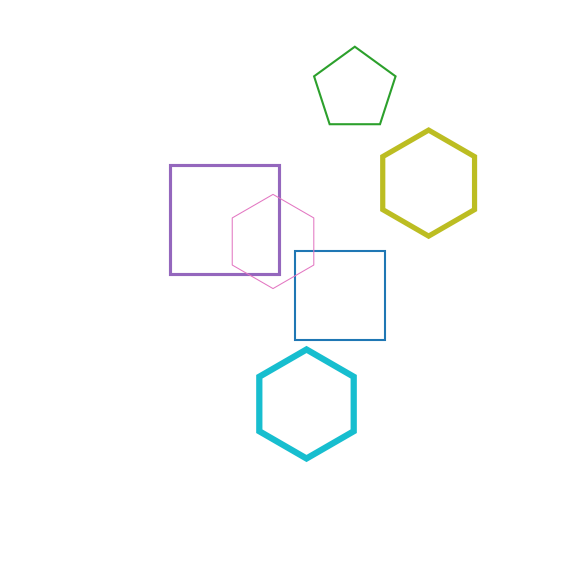[{"shape": "square", "thickness": 1, "radius": 0.39, "center": [0.589, 0.488]}, {"shape": "pentagon", "thickness": 1, "radius": 0.37, "center": [0.614, 0.844]}, {"shape": "square", "thickness": 1.5, "radius": 0.47, "center": [0.389, 0.619]}, {"shape": "hexagon", "thickness": 0.5, "radius": 0.41, "center": [0.473, 0.581]}, {"shape": "hexagon", "thickness": 2.5, "radius": 0.46, "center": [0.742, 0.682]}, {"shape": "hexagon", "thickness": 3, "radius": 0.47, "center": [0.531, 0.3]}]